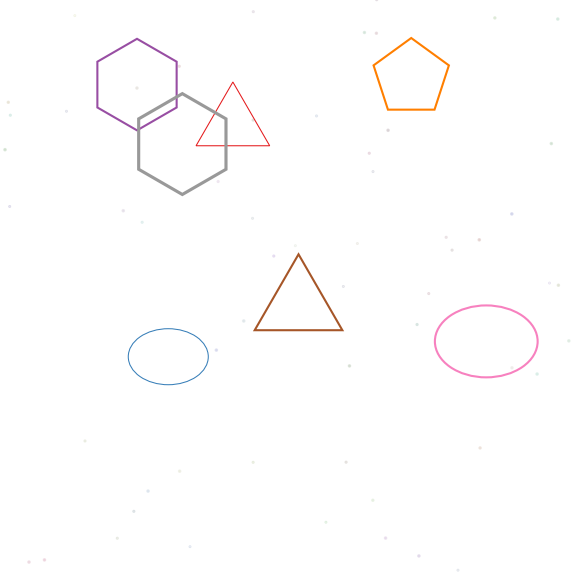[{"shape": "triangle", "thickness": 0.5, "radius": 0.37, "center": [0.403, 0.784]}, {"shape": "oval", "thickness": 0.5, "radius": 0.35, "center": [0.291, 0.381]}, {"shape": "hexagon", "thickness": 1, "radius": 0.4, "center": [0.237, 0.853]}, {"shape": "pentagon", "thickness": 1, "radius": 0.34, "center": [0.712, 0.865]}, {"shape": "triangle", "thickness": 1, "radius": 0.44, "center": [0.517, 0.471]}, {"shape": "oval", "thickness": 1, "radius": 0.44, "center": [0.842, 0.408]}, {"shape": "hexagon", "thickness": 1.5, "radius": 0.44, "center": [0.316, 0.75]}]